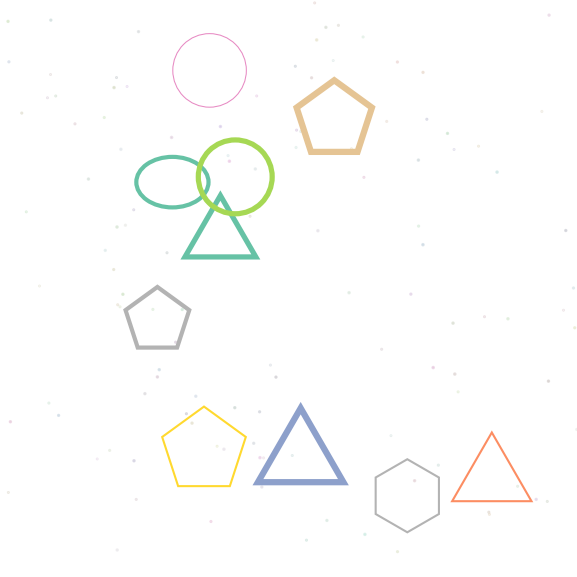[{"shape": "triangle", "thickness": 2.5, "radius": 0.35, "center": [0.382, 0.59]}, {"shape": "oval", "thickness": 2, "radius": 0.31, "center": [0.299, 0.684]}, {"shape": "triangle", "thickness": 1, "radius": 0.4, "center": [0.852, 0.171]}, {"shape": "triangle", "thickness": 3, "radius": 0.43, "center": [0.521, 0.207]}, {"shape": "circle", "thickness": 0.5, "radius": 0.32, "center": [0.363, 0.877]}, {"shape": "circle", "thickness": 2.5, "radius": 0.32, "center": [0.407, 0.693]}, {"shape": "pentagon", "thickness": 1, "radius": 0.38, "center": [0.353, 0.219]}, {"shape": "pentagon", "thickness": 3, "radius": 0.34, "center": [0.579, 0.792]}, {"shape": "hexagon", "thickness": 1, "radius": 0.32, "center": [0.705, 0.141]}, {"shape": "pentagon", "thickness": 2, "radius": 0.29, "center": [0.273, 0.444]}]